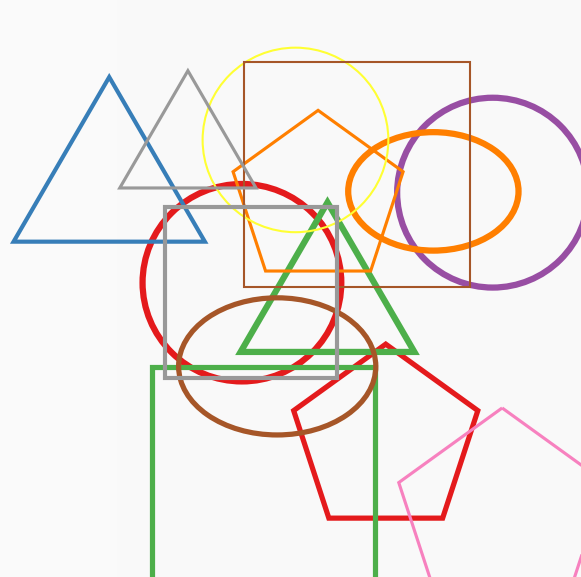[{"shape": "pentagon", "thickness": 2.5, "radius": 0.83, "center": [0.664, 0.237]}, {"shape": "circle", "thickness": 3, "radius": 0.85, "center": [0.416, 0.51]}, {"shape": "triangle", "thickness": 2, "radius": 0.95, "center": [0.188, 0.676]}, {"shape": "square", "thickness": 2.5, "radius": 0.96, "center": [0.453, 0.172]}, {"shape": "triangle", "thickness": 3, "radius": 0.86, "center": [0.563, 0.476]}, {"shape": "circle", "thickness": 3, "radius": 0.82, "center": [0.848, 0.666]}, {"shape": "oval", "thickness": 3, "radius": 0.73, "center": [0.746, 0.668]}, {"shape": "pentagon", "thickness": 1.5, "radius": 0.77, "center": [0.547, 0.654]}, {"shape": "circle", "thickness": 1, "radius": 0.8, "center": [0.508, 0.757]}, {"shape": "square", "thickness": 1, "radius": 0.97, "center": [0.614, 0.696]}, {"shape": "oval", "thickness": 2.5, "radius": 0.85, "center": [0.477, 0.365]}, {"shape": "pentagon", "thickness": 1.5, "radius": 0.93, "center": [0.864, 0.106]}, {"shape": "square", "thickness": 2, "radius": 0.74, "center": [0.432, 0.493]}, {"shape": "triangle", "thickness": 1.5, "radius": 0.68, "center": [0.323, 0.741]}]